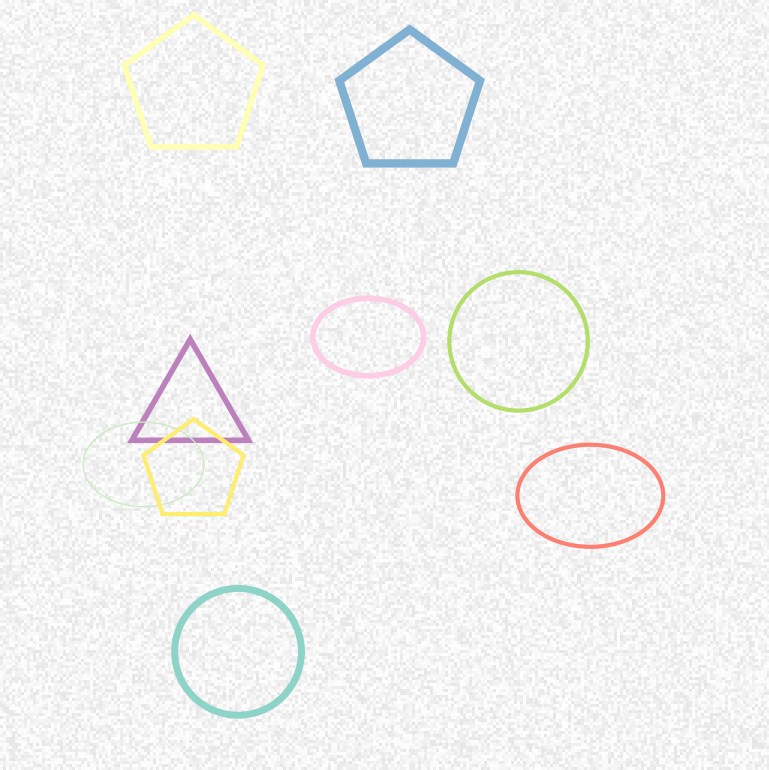[{"shape": "circle", "thickness": 2.5, "radius": 0.41, "center": [0.309, 0.153]}, {"shape": "pentagon", "thickness": 2, "radius": 0.47, "center": [0.252, 0.886]}, {"shape": "oval", "thickness": 1.5, "radius": 0.47, "center": [0.767, 0.356]}, {"shape": "pentagon", "thickness": 3, "radius": 0.48, "center": [0.532, 0.866]}, {"shape": "circle", "thickness": 1.5, "radius": 0.45, "center": [0.673, 0.557]}, {"shape": "oval", "thickness": 2, "radius": 0.36, "center": [0.478, 0.562]}, {"shape": "triangle", "thickness": 2, "radius": 0.44, "center": [0.247, 0.472]}, {"shape": "oval", "thickness": 0.5, "radius": 0.39, "center": [0.186, 0.397]}, {"shape": "pentagon", "thickness": 1.5, "radius": 0.34, "center": [0.251, 0.388]}]